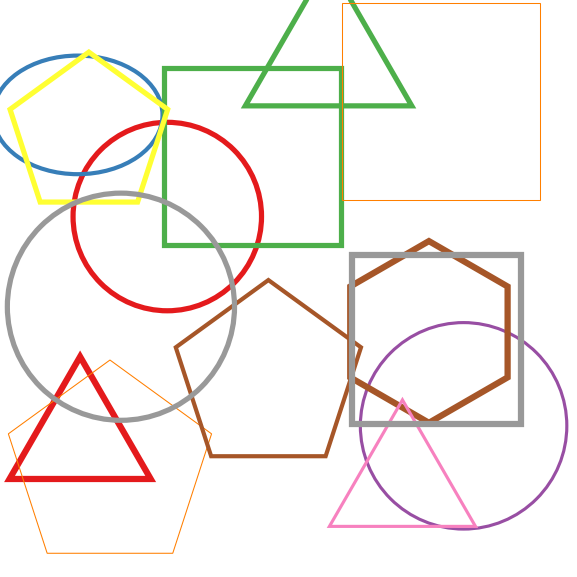[{"shape": "circle", "thickness": 2.5, "radius": 0.82, "center": [0.29, 0.624]}, {"shape": "triangle", "thickness": 3, "radius": 0.71, "center": [0.139, 0.24]}, {"shape": "oval", "thickness": 2, "radius": 0.73, "center": [0.135, 0.8]}, {"shape": "triangle", "thickness": 2.5, "radius": 0.83, "center": [0.569, 0.899]}, {"shape": "square", "thickness": 2.5, "radius": 0.77, "center": [0.437, 0.728]}, {"shape": "circle", "thickness": 1.5, "radius": 0.89, "center": [0.803, 0.262]}, {"shape": "square", "thickness": 0.5, "radius": 0.85, "center": [0.764, 0.824]}, {"shape": "pentagon", "thickness": 0.5, "radius": 0.92, "center": [0.19, 0.191]}, {"shape": "pentagon", "thickness": 2.5, "radius": 0.72, "center": [0.154, 0.765]}, {"shape": "hexagon", "thickness": 3, "radius": 0.79, "center": [0.743, 0.424]}, {"shape": "pentagon", "thickness": 2, "radius": 0.84, "center": [0.465, 0.346]}, {"shape": "triangle", "thickness": 1.5, "radius": 0.73, "center": [0.697, 0.161]}, {"shape": "square", "thickness": 3, "radius": 0.73, "center": [0.755, 0.412]}, {"shape": "circle", "thickness": 2.5, "radius": 0.98, "center": [0.209, 0.468]}]